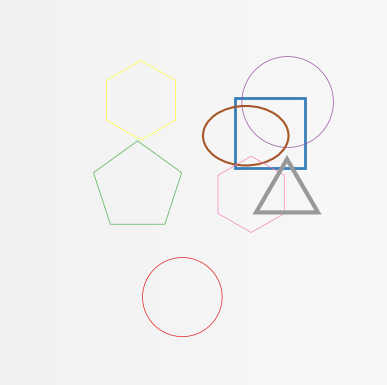[{"shape": "circle", "thickness": 0.5, "radius": 0.51, "center": [0.471, 0.228]}, {"shape": "square", "thickness": 2, "radius": 0.45, "center": [0.698, 0.655]}, {"shape": "pentagon", "thickness": 0.5, "radius": 0.6, "center": [0.355, 0.514]}, {"shape": "circle", "thickness": 0.5, "radius": 0.59, "center": [0.742, 0.735]}, {"shape": "hexagon", "thickness": 0.5, "radius": 0.52, "center": [0.364, 0.74]}, {"shape": "oval", "thickness": 1.5, "radius": 0.55, "center": [0.634, 0.648]}, {"shape": "hexagon", "thickness": 0.5, "radius": 0.5, "center": [0.648, 0.495]}, {"shape": "triangle", "thickness": 3, "radius": 0.46, "center": [0.741, 0.494]}]